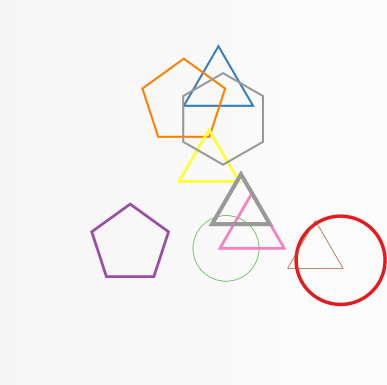[{"shape": "circle", "thickness": 2.5, "radius": 0.57, "center": [0.879, 0.324]}, {"shape": "triangle", "thickness": 1.5, "radius": 0.52, "center": [0.564, 0.777]}, {"shape": "circle", "thickness": 0.5, "radius": 0.43, "center": [0.583, 0.355]}, {"shape": "pentagon", "thickness": 2, "radius": 0.52, "center": [0.336, 0.366]}, {"shape": "pentagon", "thickness": 1.5, "radius": 0.56, "center": [0.474, 0.735]}, {"shape": "triangle", "thickness": 2, "radius": 0.45, "center": [0.539, 0.573]}, {"shape": "triangle", "thickness": 0.5, "radius": 0.41, "center": [0.814, 0.344]}, {"shape": "triangle", "thickness": 2, "radius": 0.48, "center": [0.651, 0.403]}, {"shape": "hexagon", "thickness": 1.5, "radius": 0.59, "center": [0.576, 0.691]}, {"shape": "triangle", "thickness": 3, "radius": 0.43, "center": [0.622, 0.461]}]